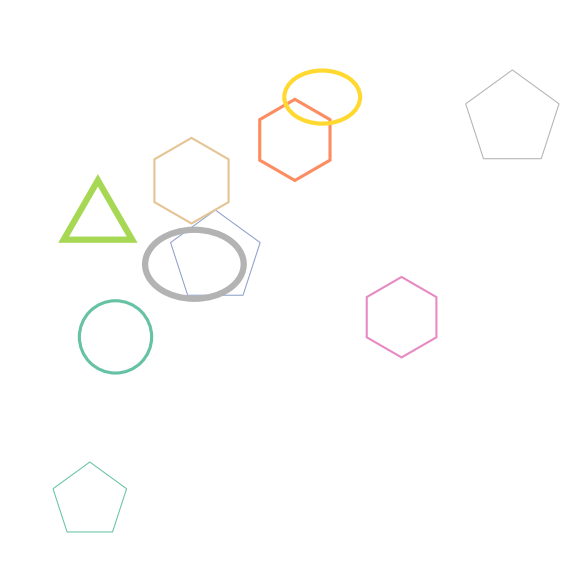[{"shape": "circle", "thickness": 1.5, "radius": 0.31, "center": [0.2, 0.416]}, {"shape": "pentagon", "thickness": 0.5, "radius": 0.33, "center": [0.155, 0.132]}, {"shape": "hexagon", "thickness": 1.5, "radius": 0.35, "center": [0.511, 0.757]}, {"shape": "pentagon", "thickness": 0.5, "radius": 0.41, "center": [0.373, 0.554]}, {"shape": "hexagon", "thickness": 1, "radius": 0.35, "center": [0.695, 0.45]}, {"shape": "triangle", "thickness": 3, "radius": 0.34, "center": [0.17, 0.618]}, {"shape": "oval", "thickness": 2, "radius": 0.33, "center": [0.558, 0.831]}, {"shape": "hexagon", "thickness": 1, "radius": 0.37, "center": [0.332, 0.686]}, {"shape": "pentagon", "thickness": 0.5, "radius": 0.42, "center": [0.887, 0.793]}, {"shape": "oval", "thickness": 3, "radius": 0.43, "center": [0.337, 0.542]}]